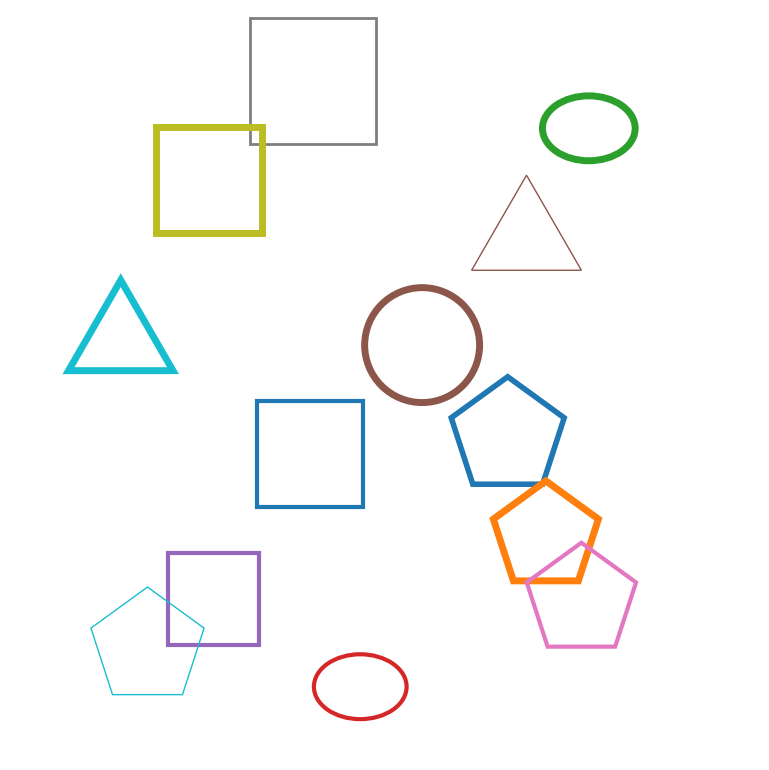[{"shape": "square", "thickness": 1.5, "radius": 0.34, "center": [0.403, 0.41]}, {"shape": "pentagon", "thickness": 2, "radius": 0.39, "center": [0.659, 0.434]}, {"shape": "pentagon", "thickness": 2.5, "radius": 0.36, "center": [0.709, 0.304]}, {"shape": "oval", "thickness": 2.5, "radius": 0.3, "center": [0.765, 0.833]}, {"shape": "oval", "thickness": 1.5, "radius": 0.3, "center": [0.468, 0.108]}, {"shape": "square", "thickness": 1.5, "radius": 0.3, "center": [0.277, 0.222]}, {"shape": "triangle", "thickness": 0.5, "radius": 0.41, "center": [0.684, 0.69]}, {"shape": "circle", "thickness": 2.5, "radius": 0.37, "center": [0.548, 0.552]}, {"shape": "pentagon", "thickness": 1.5, "radius": 0.37, "center": [0.755, 0.221]}, {"shape": "square", "thickness": 1, "radius": 0.41, "center": [0.406, 0.895]}, {"shape": "square", "thickness": 2.5, "radius": 0.34, "center": [0.271, 0.766]}, {"shape": "pentagon", "thickness": 0.5, "radius": 0.39, "center": [0.192, 0.16]}, {"shape": "triangle", "thickness": 2.5, "radius": 0.39, "center": [0.157, 0.558]}]